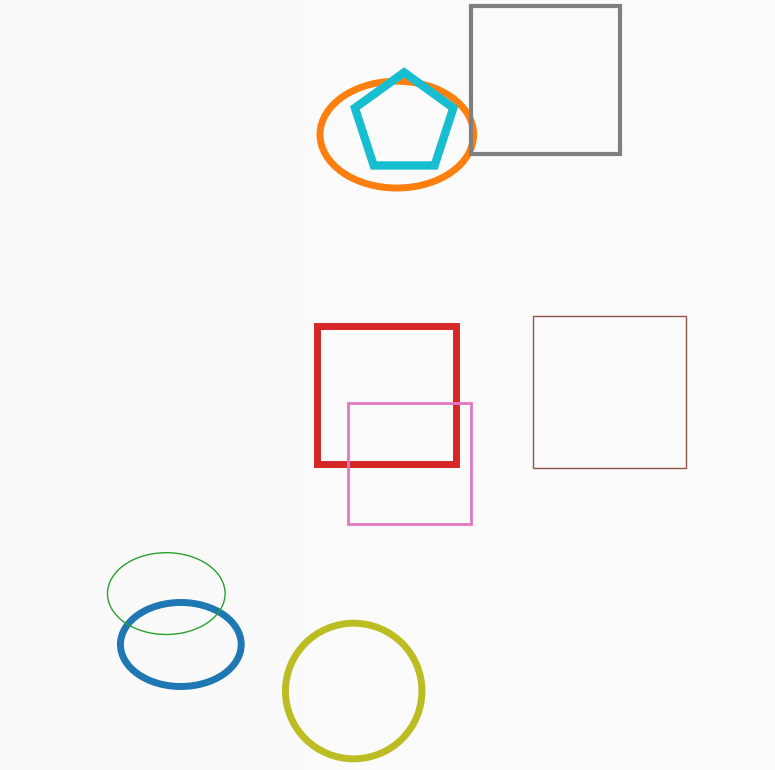[{"shape": "oval", "thickness": 2.5, "radius": 0.39, "center": [0.233, 0.163]}, {"shape": "oval", "thickness": 2.5, "radius": 0.5, "center": [0.512, 0.825]}, {"shape": "oval", "thickness": 0.5, "radius": 0.38, "center": [0.215, 0.229]}, {"shape": "square", "thickness": 2.5, "radius": 0.45, "center": [0.499, 0.488]}, {"shape": "square", "thickness": 0.5, "radius": 0.49, "center": [0.786, 0.491]}, {"shape": "square", "thickness": 1, "radius": 0.39, "center": [0.528, 0.398]}, {"shape": "square", "thickness": 1.5, "radius": 0.48, "center": [0.704, 0.897]}, {"shape": "circle", "thickness": 2.5, "radius": 0.44, "center": [0.456, 0.103]}, {"shape": "pentagon", "thickness": 3, "radius": 0.33, "center": [0.521, 0.839]}]